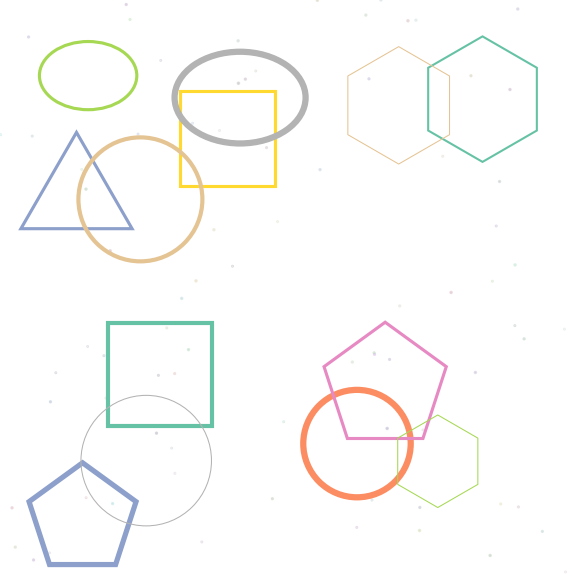[{"shape": "square", "thickness": 2, "radius": 0.45, "center": [0.277, 0.351]}, {"shape": "hexagon", "thickness": 1, "radius": 0.54, "center": [0.836, 0.827]}, {"shape": "circle", "thickness": 3, "radius": 0.47, "center": [0.618, 0.231]}, {"shape": "pentagon", "thickness": 2.5, "radius": 0.49, "center": [0.143, 0.1]}, {"shape": "triangle", "thickness": 1.5, "radius": 0.56, "center": [0.132, 0.659]}, {"shape": "pentagon", "thickness": 1.5, "radius": 0.56, "center": [0.667, 0.33]}, {"shape": "hexagon", "thickness": 0.5, "radius": 0.4, "center": [0.758, 0.2]}, {"shape": "oval", "thickness": 1.5, "radius": 0.42, "center": [0.153, 0.868]}, {"shape": "square", "thickness": 1.5, "radius": 0.41, "center": [0.393, 0.759]}, {"shape": "circle", "thickness": 2, "radius": 0.54, "center": [0.243, 0.654]}, {"shape": "hexagon", "thickness": 0.5, "radius": 0.51, "center": [0.69, 0.817]}, {"shape": "oval", "thickness": 3, "radius": 0.57, "center": [0.416, 0.83]}, {"shape": "circle", "thickness": 0.5, "radius": 0.57, "center": [0.253, 0.202]}]